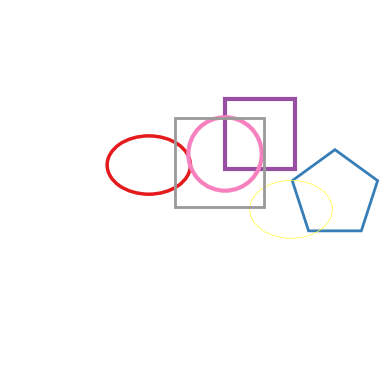[{"shape": "oval", "thickness": 2.5, "radius": 0.54, "center": [0.386, 0.571]}, {"shape": "pentagon", "thickness": 2, "radius": 0.58, "center": [0.87, 0.495]}, {"shape": "square", "thickness": 3, "radius": 0.46, "center": [0.675, 0.652]}, {"shape": "oval", "thickness": 0.5, "radius": 0.54, "center": [0.756, 0.456]}, {"shape": "circle", "thickness": 3, "radius": 0.48, "center": [0.585, 0.6]}, {"shape": "square", "thickness": 2, "radius": 0.58, "center": [0.57, 0.577]}]